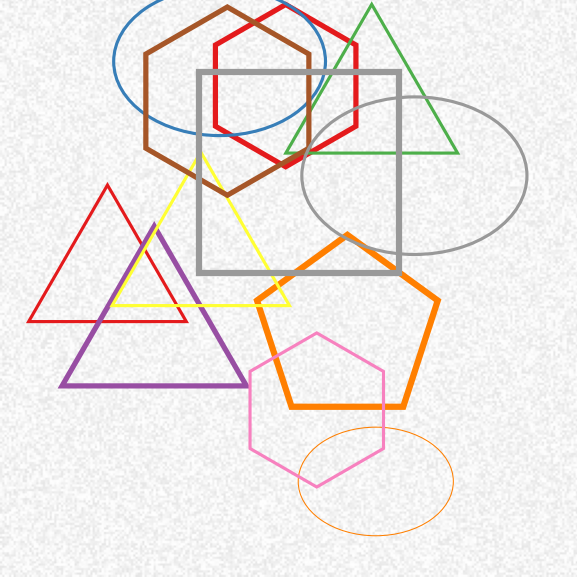[{"shape": "hexagon", "thickness": 2.5, "radius": 0.7, "center": [0.495, 0.851]}, {"shape": "triangle", "thickness": 1.5, "radius": 0.79, "center": [0.186, 0.521]}, {"shape": "oval", "thickness": 1.5, "radius": 0.92, "center": [0.38, 0.893]}, {"shape": "triangle", "thickness": 1.5, "radius": 0.86, "center": [0.644, 0.82]}, {"shape": "triangle", "thickness": 2.5, "radius": 0.92, "center": [0.267, 0.423]}, {"shape": "pentagon", "thickness": 3, "radius": 0.82, "center": [0.602, 0.428]}, {"shape": "oval", "thickness": 0.5, "radius": 0.67, "center": [0.651, 0.165]}, {"shape": "triangle", "thickness": 1.5, "radius": 0.89, "center": [0.348, 0.559]}, {"shape": "hexagon", "thickness": 2.5, "radius": 0.81, "center": [0.394, 0.824]}, {"shape": "hexagon", "thickness": 1.5, "radius": 0.67, "center": [0.549, 0.289]}, {"shape": "square", "thickness": 3, "radius": 0.87, "center": [0.518, 0.701]}, {"shape": "oval", "thickness": 1.5, "radius": 0.97, "center": [0.718, 0.695]}]